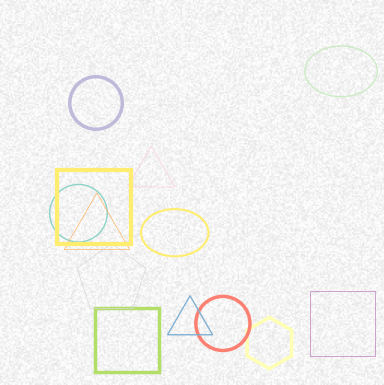[{"shape": "circle", "thickness": 1, "radius": 0.37, "center": [0.204, 0.446]}, {"shape": "hexagon", "thickness": 2.5, "radius": 0.33, "center": [0.7, 0.109]}, {"shape": "circle", "thickness": 2.5, "radius": 0.34, "center": [0.249, 0.732]}, {"shape": "circle", "thickness": 2.5, "radius": 0.35, "center": [0.579, 0.16]}, {"shape": "triangle", "thickness": 1, "radius": 0.34, "center": [0.494, 0.164]}, {"shape": "triangle", "thickness": 0.5, "radius": 0.49, "center": [0.252, 0.401]}, {"shape": "square", "thickness": 2.5, "radius": 0.41, "center": [0.329, 0.116]}, {"shape": "triangle", "thickness": 0.5, "radius": 0.35, "center": [0.393, 0.55]}, {"shape": "pentagon", "thickness": 0.5, "radius": 0.47, "center": [0.29, 0.274]}, {"shape": "square", "thickness": 0.5, "radius": 0.42, "center": [0.89, 0.16]}, {"shape": "oval", "thickness": 1, "radius": 0.47, "center": [0.886, 0.815]}, {"shape": "oval", "thickness": 1.5, "radius": 0.44, "center": [0.454, 0.396]}, {"shape": "square", "thickness": 3, "radius": 0.48, "center": [0.244, 0.462]}]